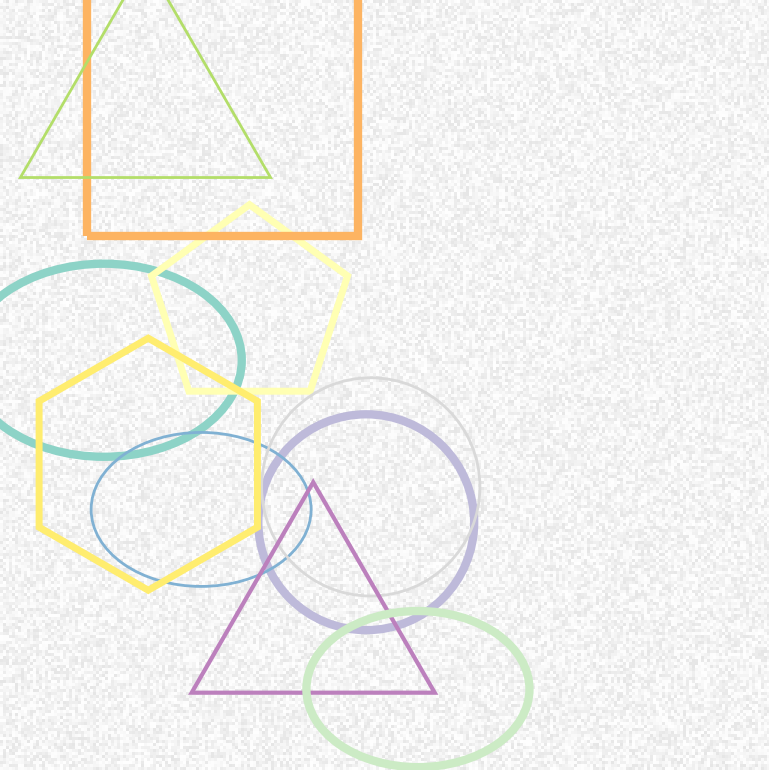[{"shape": "oval", "thickness": 3, "radius": 0.9, "center": [0.135, 0.532]}, {"shape": "pentagon", "thickness": 2.5, "radius": 0.67, "center": [0.324, 0.6]}, {"shape": "circle", "thickness": 3, "radius": 0.7, "center": [0.476, 0.322]}, {"shape": "oval", "thickness": 1, "radius": 0.71, "center": [0.261, 0.338]}, {"shape": "square", "thickness": 3, "radius": 0.88, "center": [0.289, 0.869]}, {"shape": "triangle", "thickness": 1, "radius": 0.94, "center": [0.189, 0.863]}, {"shape": "circle", "thickness": 1, "radius": 0.71, "center": [0.482, 0.368]}, {"shape": "triangle", "thickness": 1.5, "radius": 0.91, "center": [0.407, 0.192]}, {"shape": "oval", "thickness": 3, "radius": 0.72, "center": [0.543, 0.105]}, {"shape": "hexagon", "thickness": 2.5, "radius": 0.82, "center": [0.193, 0.397]}]